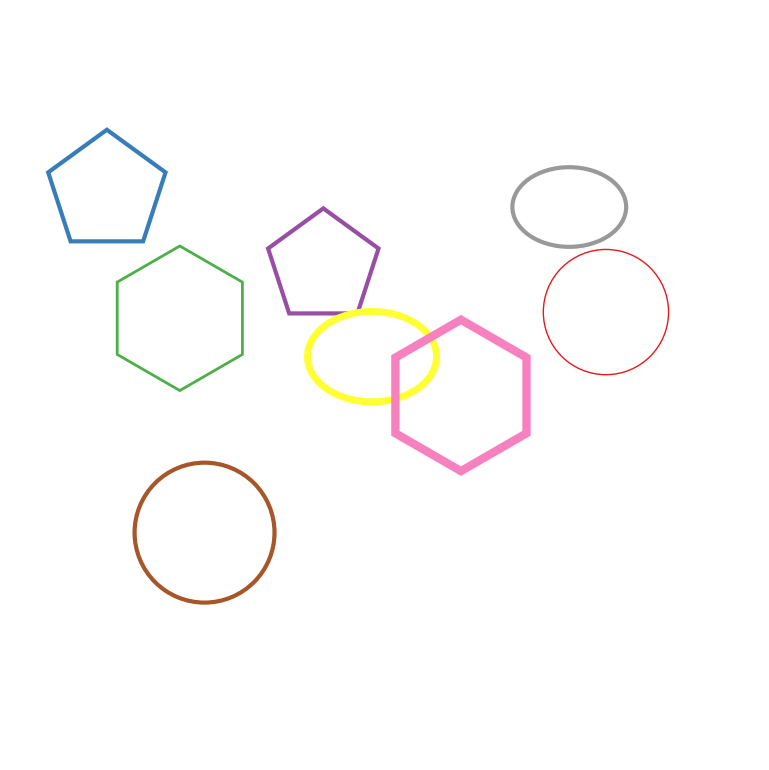[{"shape": "circle", "thickness": 0.5, "radius": 0.41, "center": [0.787, 0.595]}, {"shape": "pentagon", "thickness": 1.5, "radius": 0.4, "center": [0.139, 0.751]}, {"shape": "hexagon", "thickness": 1, "radius": 0.47, "center": [0.234, 0.587]}, {"shape": "pentagon", "thickness": 1.5, "radius": 0.38, "center": [0.42, 0.654]}, {"shape": "oval", "thickness": 2.5, "radius": 0.42, "center": [0.483, 0.537]}, {"shape": "circle", "thickness": 1.5, "radius": 0.45, "center": [0.266, 0.308]}, {"shape": "hexagon", "thickness": 3, "radius": 0.49, "center": [0.599, 0.486]}, {"shape": "oval", "thickness": 1.5, "radius": 0.37, "center": [0.739, 0.731]}]